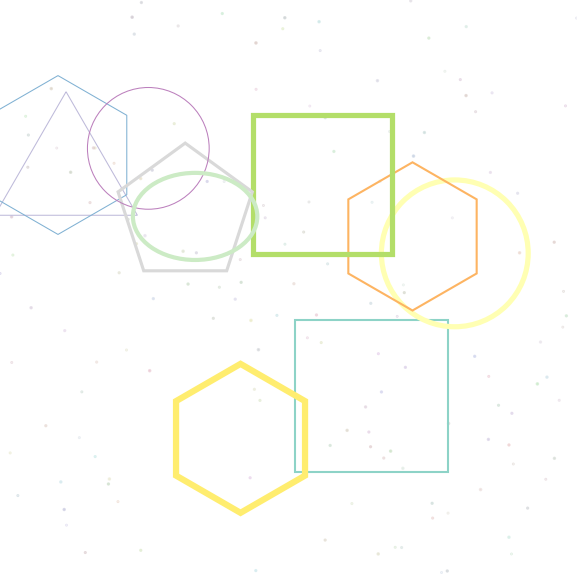[{"shape": "square", "thickness": 1, "radius": 0.66, "center": [0.644, 0.313]}, {"shape": "circle", "thickness": 2.5, "radius": 0.64, "center": [0.788, 0.56]}, {"shape": "triangle", "thickness": 0.5, "radius": 0.71, "center": [0.114, 0.698]}, {"shape": "hexagon", "thickness": 0.5, "radius": 0.69, "center": [0.1, 0.731]}, {"shape": "hexagon", "thickness": 1, "radius": 0.64, "center": [0.714, 0.59]}, {"shape": "square", "thickness": 2.5, "radius": 0.6, "center": [0.558, 0.68]}, {"shape": "pentagon", "thickness": 1.5, "radius": 0.61, "center": [0.321, 0.629]}, {"shape": "circle", "thickness": 0.5, "radius": 0.53, "center": [0.257, 0.742]}, {"shape": "oval", "thickness": 2, "radius": 0.54, "center": [0.338, 0.624]}, {"shape": "hexagon", "thickness": 3, "radius": 0.64, "center": [0.417, 0.24]}]